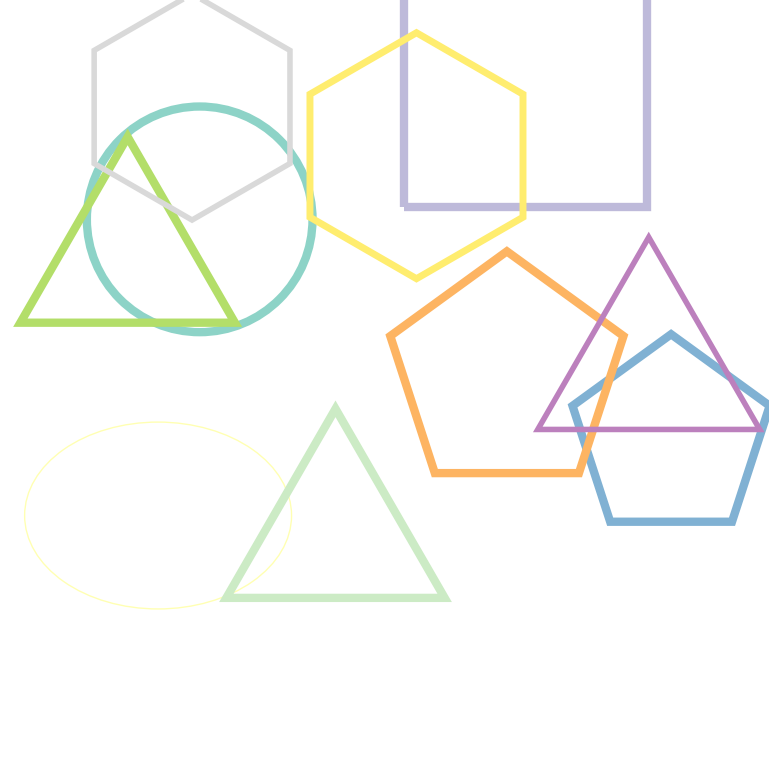[{"shape": "circle", "thickness": 3, "radius": 0.73, "center": [0.259, 0.715]}, {"shape": "oval", "thickness": 0.5, "radius": 0.87, "center": [0.205, 0.33]}, {"shape": "square", "thickness": 3, "radius": 0.79, "center": [0.683, 0.888]}, {"shape": "pentagon", "thickness": 3, "radius": 0.67, "center": [0.872, 0.431]}, {"shape": "pentagon", "thickness": 3, "radius": 0.8, "center": [0.658, 0.514]}, {"shape": "triangle", "thickness": 3, "radius": 0.8, "center": [0.166, 0.661]}, {"shape": "hexagon", "thickness": 2, "radius": 0.73, "center": [0.249, 0.861]}, {"shape": "triangle", "thickness": 2, "radius": 0.83, "center": [0.843, 0.525]}, {"shape": "triangle", "thickness": 3, "radius": 0.82, "center": [0.436, 0.305]}, {"shape": "hexagon", "thickness": 2.5, "radius": 0.8, "center": [0.541, 0.798]}]